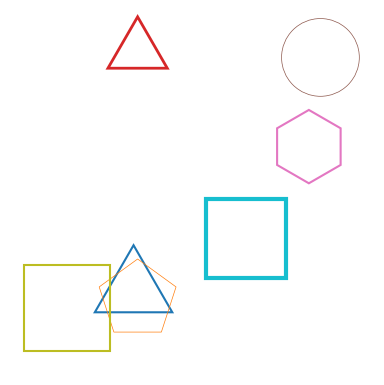[{"shape": "triangle", "thickness": 1.5, "radius": 0.58, "center": [0.347, 0.247]}, {"shape": "pentagon", "thickness": 0.5, "radius": 0.52, "center": [0.357, 0.222]}, {"shape": "triangle", "thickness": 2, "radius": 0.44, "center": [0.357, 0.867]}, {"shape": "circle", "thickness": 0.5, "radius": 0.5, "center": [0.832, 0.851]}, {"shape": "hexagon", "thickness": 1.5, "radius": 0.48, "center": [0.802, 0.619]}, {"shape": "square", "thickness": 1.5, "radius": 0.56, "center": [0.173, 0.2]}, {"shape": "square", "thickness": 3, "radius": 0.52, "center": [0.638, 0.381]}]